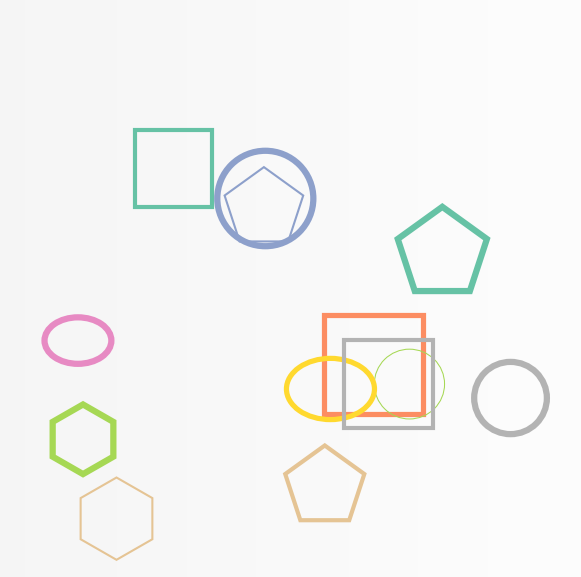[{"shape": "square", "thickness": 2, "radius": 0.33, "center": [0.298, 0.707]}, {"shape": "pentagon", "thickness": 3, "radius": 0.4, "center": [0.761, 0.56]}, {"shape": "square", "thickness": 2.5, "radius": 0.43, "center": [0.642, 0.369]}, {"shape": "circle", "thickness": 3, "radius": 0.41, "center": [0.456, 0.655]}, {"shape": "pentagon", "thickness": 1, "radius": 0.36, "center": [0.454, 0.639]}, {"shape": "oval", "thickness": 3, "radius": 0.29, "center": [0.134, 0.409]}, {"shape": "circle", "thickness": 0.5, "radius": 0.3, "center": [0.704, 0.334]}, {"shape": "hexagon", "thickness": 3, "radius": 0.3, "center": [0.143, 0.238]}, {"shape": "oval", "thickness": 2.5, "radius": 0.38, "center": [0.569, 0.326]}, {"shape": "pentagon", "thickness": 2, "radius": 0.36, "center": [0.559, 0.156]}, {"shape": "hexagon", "thickness": 1, "radius": 0.36, "center": [0.2, 0.101]}, {"shape": "circle", "thickness": 3, "radius": 0.31, "center": [0.878, 0.31]}, {"shape": "square", "thickness": 2, "radius": 0.38, "center": [0.669, 0.334]}]